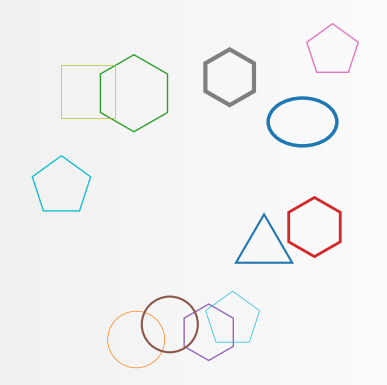[{"shape": "triangle", "thickness": 1.5, "radius": 0.42, "center": [0.681, 0.359]}, {"shape": "oval", "thickness": 2.5, "radius": 0.44, "center": [0.781, 0.683]}, {"shape": "circle", "thickness": 0.5, "radius": 0.37, "center": [0.352, 0.118]}, {"shape": "hexagon", "thickness": 1, "radius": 0.5, "center": [0.346, 0.758]}, {"shape": "hexagon", "thickness": 2, "radius": 0.38, "center": [0.812, 0.41]}, {"shape": "hexagon", "thickness": 1, "radius": 0.37, "center": [0.539, 0.137]}, {"shape": "circle", "thickness": 1.5, "radius": 0.36, "center": [0.438, 0.157]}, {"shape": "pentagon", "thickness": 1, "radius": 0.35, "center": [0.858, 0.869]}, {"shape": "hexagon", "thickness": 3, "radius": 0.36, "center": [0.593, 0.799]}, {"shape": "square", "thickness": 0.5, "radius": 0.35, "center": [0.227, 0.763]}, {"shape": "pentagon", "thickness": 0.5, "radius": 0.37, "center": [0.6, 0.17]}, {"shape": "pentagon", "thickness": 1, "radius": 0.4, "center": [0.159, 0.516]}]